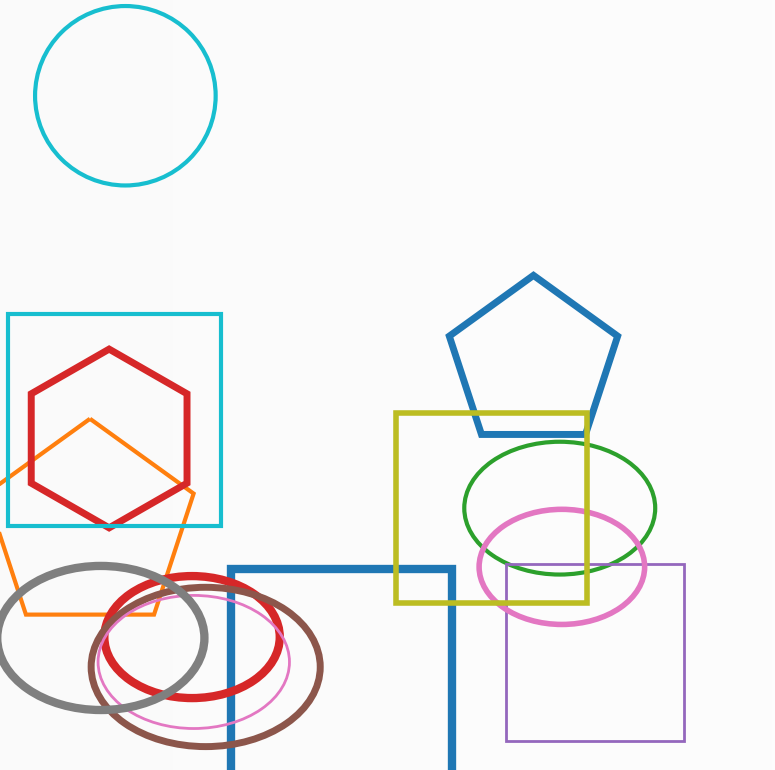[{"shape": "pentagon", "thickness": 2.5, "radius": 0.57, "center": [0.688, 0.528]}, {"shape": "square", "thickness": 3, "radius": 0.71, "center": [0.441, 0.118]}, {"shape": "pentagon", "thickness": 1.5, "radius": 0.7, "center": [0.116, 0.316]}, {"shape": "oval", "thickness": 1.5, "radius": 0.62, "center": [0.722, 0.34]}, {"shape": "hexagon", "thickness": 2.5, "radius": 0.58, "center": [0.141, 0.431]}, {"shape": "oval", "thickness": 3, "radius": 0.57, "center": [0.248, 0.173]}, {"shape": "square", "thickness": 1, "radius": 0.57, "center": [0.768, 0.152]}, {"shape": "oval", "thickness": 2.5, "radius": 0.74, "center": [0.265, 0.134]}, {"shape": "oval", "thickness": 2, "radius": 0.53, "center": [0.725, 0.264]}, {"shape": "oval", "thickness": 1, "radius": 0.62, "center": [0.25, 0.14]}, {"shape": "oval", "thickness": 3, "radius": 0.67, "center": [0.13, 0.171]}, {"shape": "square", "thickness": 2, "radius": 0.62, "center": [0.635, 0.34]}, {"shape": "circle", "thickness": 1.5, "radius": 0.58, "center": [0.162, 0.876]}, {"shape": "square", "thickness": 1.5, "radius": 0.69, "center": [0.148, 0.454]}]